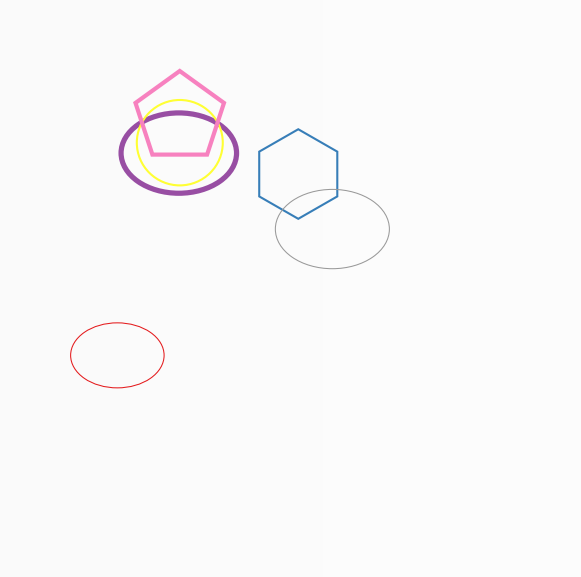[{"shape": "oval", "thickness": 0.5, "radius": 0.4, "center": [0.202, 0.384]}, {"shape": "hexagon", "thickness": 1, "radius": 0.39, "center": [0.513, 0.698]}, {"shape": "oval", "thickness": 2.5, "radius": 0.5, "center": [0.308, 0.734]}, {"shape": "circle", "thickness": 1, "radius": 0.37, "center": [0.309, 0.752]}, {"shape": "pentagon", "thickness": 2, "radius": 0.4, "center": [0.309, 0.796]}, {"shape": "oval", "thickness": 0.5, "radius": 0.49, "center": [0.572, 0.602]}]